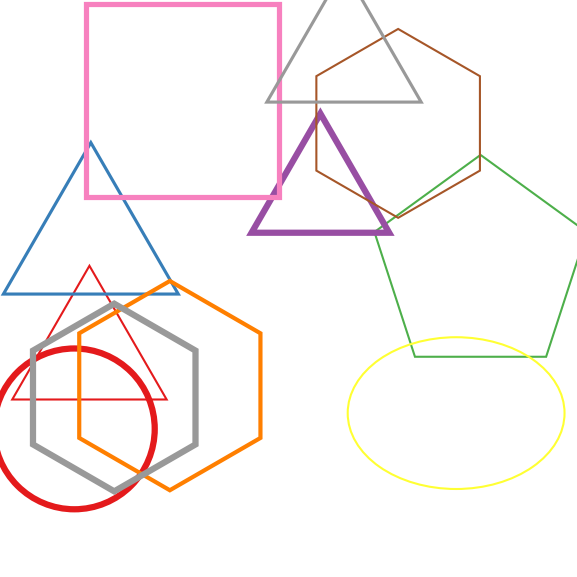[{"shape": "circle", "thickness": 3, "radius": 0.7, "center": [0.129, 0.256]}, {"shape": "triangle", "thickness": 1, "radius": 0.77, "center": [0.155, 0.385]}, {"shape": "triangle", "thickness": 1.5, "radius": 0.87, "center": [0.157, 0.577]}, {"shape": "pentagon", "thickness": 1, "radius": 0.97, "center": [0.832, 0.538]}, {"shape": "triangle", "thickness": 3, "radius": 0.69, "center": [0.555, 0.665]}, {"shape": "hexagon", "thickness": 2, "radius": 0.91, "center": [0.294, 0.331]}, {"shape": "oval", "thickness": 1, "radius": 0.94, "center": [0.79, 0.284]}, {"shape": "hexagon", "thickness": 1, "radius": 0.82, "center": [0.689, 0.785]}, {"shape": "square", "thickness": 2.5, "radius": 0.84, "center": [0.317, 0.825]}, {"shape": "triangle", "thickness": 1.5, "radius": 0.77, "center": [0.596, 0.9]}, {"shape": "hexagon", "thickness": 3, "radius": 0.81, "center": [0.198, 0.311]}]